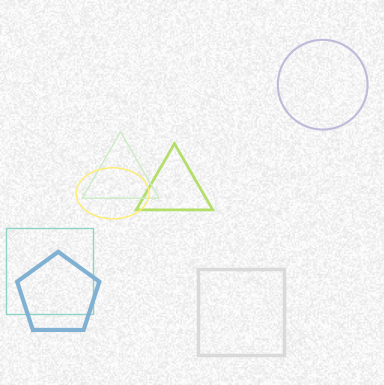[{"shape": "square", "thickness": 1, "radius": 0.56, "center": [0.128, 0.296]}, {"shape": "circle", "thickness": 1.5, "radius": 0.58, "center": [0.838, 0.78]}, {"shape": "pentagon", "thickness": 3, "radius": 0.56, "center": [0.151, 0.234]}, {"shape": "triangle", "thickness": 2, "radius": 0.57, "center": [0.453, 0.512]}, {"shape": "square", "thickness": 2.5, "radius": 0.56, "center": [0.627, 0.189]}, {"shape": "triangle", "thickness": 1, "radius": 0.57, "center": [0.313, 0.543]}, {"shape": "oval", "thickness": 1, "radius": 0.47, "center": [0.293, 0.498]}]